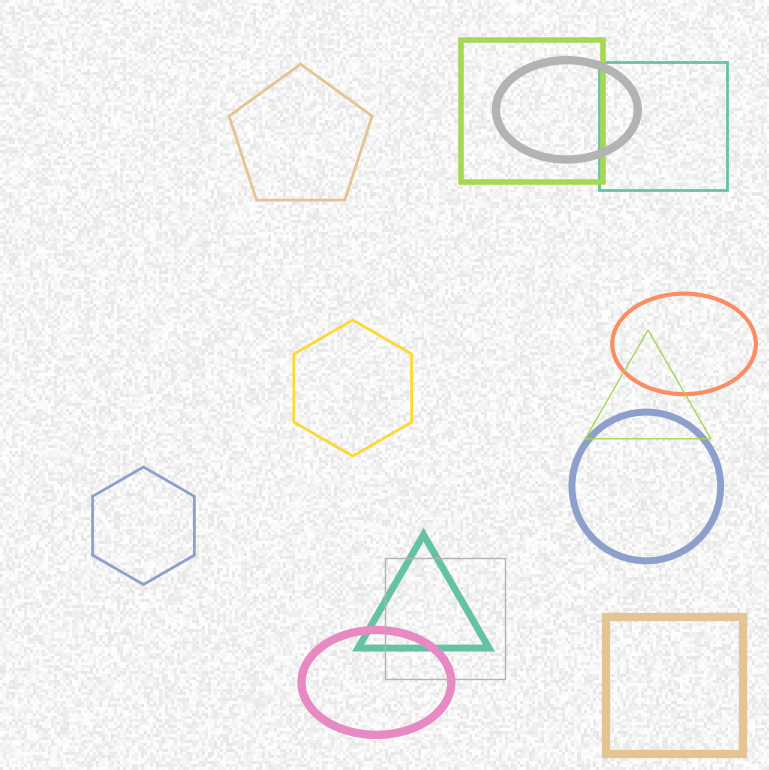[{"shape": "square", "thickness": 1, "radius": 0.41, "center": [0.861, 0.836]}, {"shape": "triangle", "thickness": 2.5, "radius": 0.49, "center": [0.55, 0.207]}, {"shape": "oval", "thickness": 1.5, "radius": 0.47, "center": [0.888, 0.553]}, {"shape": "hexagon", "thickness": 1, "radius": 0.38, "center": [0.186, 0.317]}, {"shape": "circle", "thickness": 2.5, "radius": 0.48, "center": [0.839, 0.368]}, {"shape": "oval", "thickness": 3, "radius": 0.49, "center": [0.489, 0.114]}, {"shape": "square", "thickness": 2, "radius": 0.46, "center": [0.691, 0.856]}, {"shape": "triangle", "thickness": 0.5, "radius": 0.47, "center": [0.842, 0.477]}, {"shape": "hexagon", "thickness": 1, "radius": 0.44, "center": [0.458, 0.496]}, {"shape": "square", "thickness": 3, "radius": 0.44, "center": [0.876, 0.11]}, {"shape": "pentagon", "thickness": 1, "radius": 0.49, "center": [0.39, 0.819]}, {"shape": "oval", "thickness": 3, "radius": 0.46, "center": [0.736, 0.857]}, {"shape": "square", "thickness": 0.5, "radius": 0.39, "center": [0.578, 0.197]}]